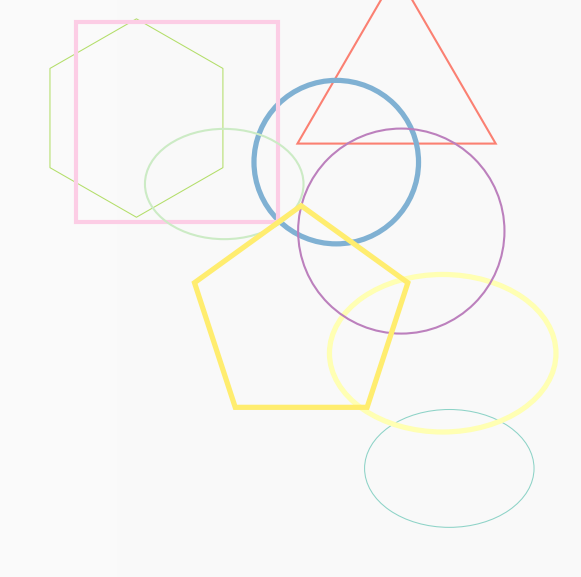[{"shape": "oval", "thickness": 0.5, "radius": 0.73, "center": [0.773, 0.188]}, {"shape": "oval", "thickness": 2.5, "radius": 0.97, "center": [0.762, 0.387]}, {"shape": "triangle", "thickness": 1, "radius": 0.98, "center": [0.682, 0.849]}, {"shape": "circle", "thickness": 2.5, "radius": 0.71, "center": [0.579, 0.718]}, {"shape": "hexagon", "thickness": 0.5, "radius": 0.86, "center": [0.235, 0.795]}, {"shape": "square", "thickness": 2, "radius": 0.87, "center": [0.305, 0.788]}, {"shape": "circle", "thickness": 1, "radius": 0.89, "center": [0.69, 0.599]}, {"shape": "oval", "thickness": 1, "radius": 0.68, "center": [0.386, 0.681]}, {"shape": "pentagon", "thickness": 2.5, "radius": 0.96, "center": [0.518, 0.45]}]